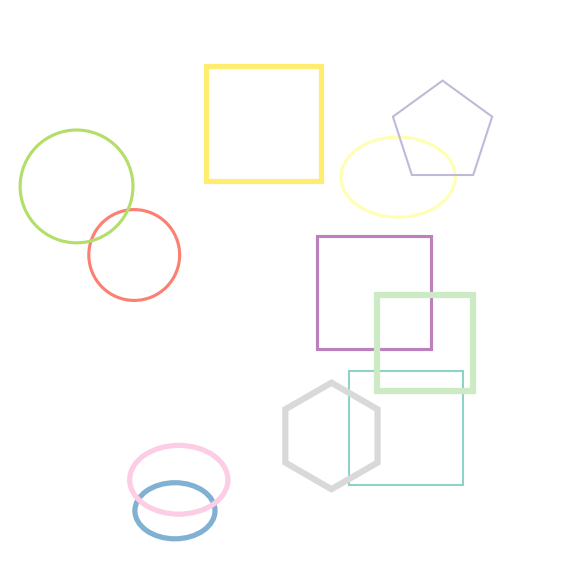[{"shape": "square", "thickness": 1, "radius": 0.49, "center": [0.702, 0.258]}, {"shape": "oval", "thickness": 1.5, "radius": 0.49, "center": [0.689, 0.692]}, {"shape": "pentagon", "thickness": 1, "radius": 0.45, "center": [0.766, 0.769]}, {"shape": "circle", "thickness": 1.5, "radius": 0.39, "center": [0.232, 0.558]}, {"shape": "oval", "thickness": 2.5, "radius": 0.35, "center": [0.303, 0.115]}, {"shape": "circle", "thickness": 1.5, "radius": 0.49, "center": [0.133, 0.676]}, {"shape": "oval", "thickness": 2.5, "radius": 0.43, "center": [0.31, 0.168]}, {"shape": "hexagon", "thickness": 3, "radius": 0.46, "center": [0.574, 0.244]}, {"shape": "square", "thickness": 1.5, "radius": 0.49, "center": [0.647, 0.493]}, {"shape": "square", "thickness": 3, "radius": 0.42, "center": [0.736, 0.405]}, {"shape": "square", "thickness": 2.5, "radius": 0.5, "center": [0.457, 0.785]}]